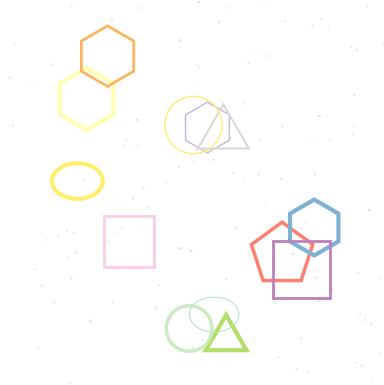[{"shape": "oval", "thickness": 0.5, "radius": 0.32, "center": [0.556, 0.183]}, {"shape": "hexagon", "thickness": 3, "radius": 0.4, "center": [0.225, 0.743]}, {"shape": "hexagon", "thickness": 1, "radius": 0.33, "center": [0.539, 0.669]}, {"shape": "pentagon", "thickness": 2.5, "radius": 0.42, "center": [0.733, 0.339]}, {"shape": "hexagon", "thickness": 3, "radius": 0.36, "center": [0.816, 0.409]}, {"shape": "hexagon", "thickness": 2, "radius": 0.39, "center": [0.279, 0.854]}, {"shape": "triangle", "thickness": 3, "radius": 0.31, "center": [0.587, 0.121]}, {"shape": "square", "thickness": 2, "radius": 0.33, "center": [0.335, 0.374]}, {"shape": "triangle", "thickness": 1.5, "radius": 0.38, "center": [0.58, 0.653]}, {"shape": "square", "thickness": 2, "radius": 0.36, "center": [0.783, 0.3]}, {"shape": "circle", "thickness": 2.5, "radius": 0.3, "center": [0.491, 0.147]}, {"shape": "circle", "thickness": 1, "radius": 0.37, "center": [0.503, 0.675]}, {"shape": "oval", "thickness": 3, "radius": 0.33, "center": [0.201, 0.53]}]